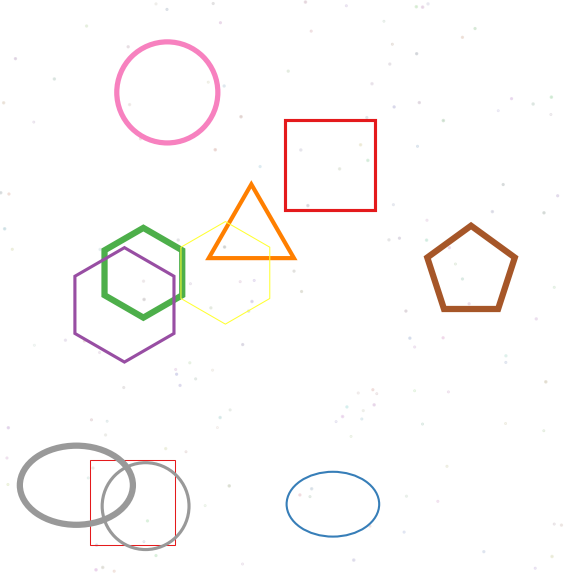[{"shape": "square", "thickness": 0.5, "radius": 0.37, "center": [0.229, 0.129]}, {"shape": "square", "thickness": 1.5, "radius": 0.39, "center": [0.572, 0.713]}, {"shape": "oval", "thickness": 1, "radius": 0.4, "center": [0.576, 0.126]}, {"shape": "hexagon", "thickness": 3, "radius": 0.39, "center": [0.248, 0.527]}, {"shape": "hexagon", "thickness": 1.5, "radius": 0.5, "center": [0.215, 0.471]}, {"shape": "triangle", "thickness": 2, "radius": 0.43, "center": [0.435, 0.595]}, {"shape": "hexagon", "thickness": 0.5, "radius": 0.44, "center": [0.39, 0.527]}, {"shape": "pentagon", "thickness": 3, "radius": 0.4, "center": [0.816, 0.529]}, {"shape": "circle", "thickness": 2.5, "radius": 0.44, "center": [0.29, 0.839]}, {"shape": "oval", "thickness": 3, "radius": 0.49, "center": [0.132, 0.159]}, {"shape": "circle", "thickness": 1.5, "radius": 0.38, "center": [0.252, 0.123]}]